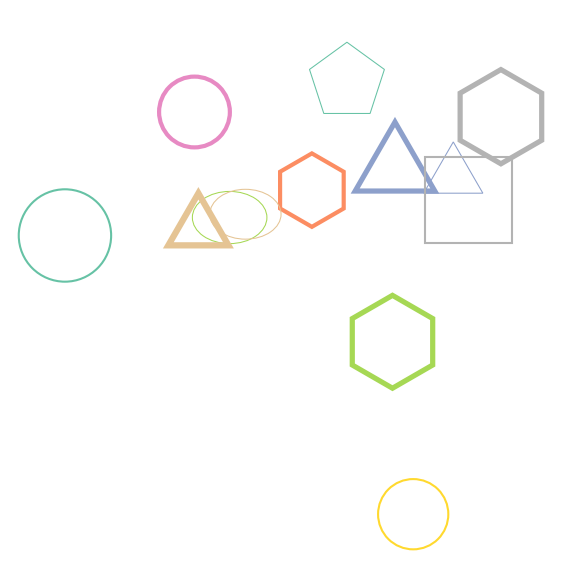[{"shape": "circle", "thickness": 1, "radius": 0.4, "center": [0.112, 0.591]}, {"shape": "pentagon", "thickness": 0.5, "radius": 0.34, "center": [0.601, 0.858]}, {"shape": "hexagon", "thickness": 2, "radius": 0.32, "center": [0.54, 0.67]}, {"shape": "triangle", "thickness": 2.5, "radius": 0.4, "center": [0.684, 0.708]}, {"shape": "triangle", "thickness": 0.5, "radius": 0.3, "center": [0.785, 0.694]}, {"shape": "circle", "thickness": 2, "radius": 0.31, "center": [0.337, 0.805]}, {"shape": "hexagon", "thickness": 2.5, "radius": 0.4, "center": [0.68, 0.407]}, {"shape": "oval", "thickness": 0.5, "radius": 0.32, "center": [0.398, 0.622]}, {"shape": "circle", "thickness": 1, "radius": 0.3, "center": [0.715, 0.109]}, {"shape": "oval", "thickness": 0.5, "radius": 0.31, "center": [0.425, 0.628]}, {"shape": "triangle", "thickness": 3, "radius": 0.3, "center": [0.344, 0.604]}, {"shape": "hexagon", "thickness": 2.5, "radius": 0.41, "center": [0.867, 0.797]}, {"shape": "square", "thickness": 1, "radius": 0.38, "center": [0.811, 0.653]}]